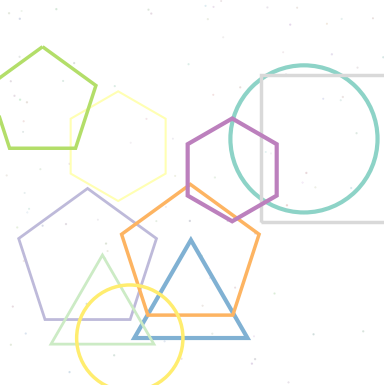[{"shape": "circle", "thickness": 3, "radius": 0.96, "center": [0.79, 0.639]}, {"shape": "hexagon", "thickness": 1.5, "radius": 0.71, "center": [0.307, 0.62]}, {"shape": "pentagon", "thickness": 2, "radius": 0.94, "center": [0.227, 0.322]}, {"shape": "triangle", "thickness": 3, "radius": 0.85, "center": [0.496, 0.207]}, {"shape": "pentagon", "thickness": 2.5, "radius": 0.94, "center": [0.494, 0.333]}, {"shape": "pentagon", "thickness": 2.5, "radius": 0.73, "center": [0.111, 0.733]}, {"shape": "square", "thickness": 2.5, "radius": 0.95, "center": [0.868, 0.615]}, {"shape": "hexagon", "thickness": 3, "radius": 0.67, "center": [0.603, 0.559]}, {"shape": "triangle", "thickness": 2, "radius": 0.77, "center": [0.266, 0.183]}, {"shape": "circle", "thickness": 2.5, "radius": 0.69, "center": [0.337, 0.122]}]